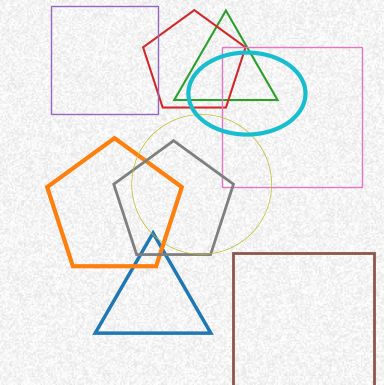[{"shape": "triangle", "thickness": 2.5, "radius": 0.87, "center": [0.397, 0.221]}, {"shape": "pentagon", "thickness": 3, "radius": 0.92, "center": [0.297, 0.457]}, {"shape": "triangle", "thickness": 1.5, "radius": 0.77, "center": [0.587, 0.818]}, {"shape": "pentagon", "thickness": 1.5, "radius": 0.7, "center": [0.505, 0.834]}, {"shape": "square", "thickness": 1, "radius": 0.7, "center": [0.272, 0.844]}, {"shape": "square", "thickness": 2, "radius": 0.92, "center": [0.789, 0.159]}, {"shape": "square", "thickness": 1, "radius": 0.91, "center": [0.758, 0.697]}, {"shape": "pentagon", "thickness": 2, "radius": 0.82, "center": [0.451, 0.471]}, {"shape": "circle", "thickness": 0.5, "radius": 0.91, "center": [0.524, 0.521]}, {"shape": "oval", "thickness": 3, "radius": 0.76, "center": [0.641, 0.757]}]